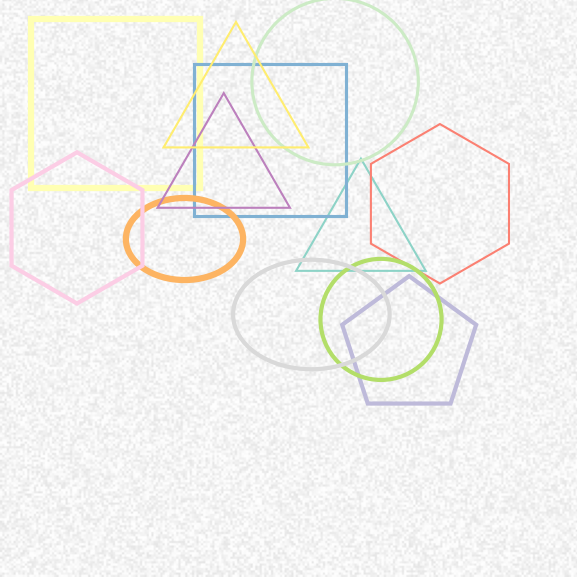[{"shape": "triangle", "thickness": 1, "radius": 0.65, "center": [0.625, 0.595]}, {"shape": "square", "thickness": 3, "radius": 0.73, "center": [0.2, 0.82]}, {"shape": "pentagon", "thickness": 2, "radius": 0.61, "center": [0.709, 0.399]}, {"shape": "hexagon", "thickness": 1, "radius": 0.69, "center": [0.762, 0.646]}, {"shape": "square", "thickness": 1.5, "radius": 0.66, "center": [0.467, 0.757]}, {"shape": "oval", "thickness": 3, "radius": 0.51, "center": [0.319, 0.585]}, {"shape": "circle", "thickness": 2, "radius": 0.52, "center": [0.66, 0.446]}, {"shape": "hexagon", "thickness": 2, "radius": 0.65, "center": [0.133, 0.605]}, {"shape": "oval", "thickness": 2, "radius": 0.68, "center": [0.539, 0.455]}, {"shape": "triangle", "thickness": 1, "radius": 0.66, "center": [0.387, 0.706]}, {"shape": "circle", "thickness": 1.5, "radius": 0.72, "center": [0.58, 0.858]}, {"shape": "triangle", "thickness": 1, "radius": 0.72, "center": [0.409, 0.816]}]